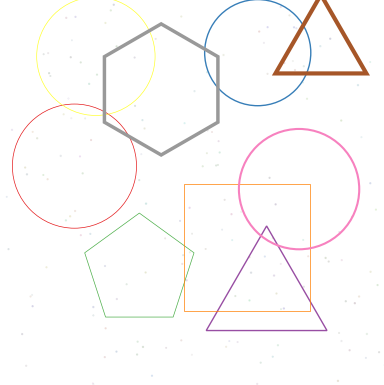[{"shape": "circle", "thickness": 0.5, "radius": 0.81, "center": [0.193, 0.569]}, {"shape": "circle", "thickness": 1, "radius": 0.69, "center": [0.669, 0.863]}, {"shape": "pentagon", "thickness": 0.5, "radius": 0.75, "center": [0.362, 0.297]}, {"shape": "triangle", "thickness": 1, "radius": 0.91, "center": [0.693, 0.232]}, {"shape": "square", "thickness": 0.5, "radius": 0.82, "center": [0.641, 0.357]}, {"shape": "circle", "thickness": 0.5, "radius": 0.77, "center": [0.249, 0.854]}, {"shape": "triangle", "thickness": 3, "radius": 0.68, "center": [0.834, 0.877]}, {"shape": "circle", "thickness": 1.5, "radius": 0.78, "center": [0.777, 0.509]}, {"shape": "hexagon", "thickness": 2.5, "radius": 0.85, "center": [0.419, 0.768]}]